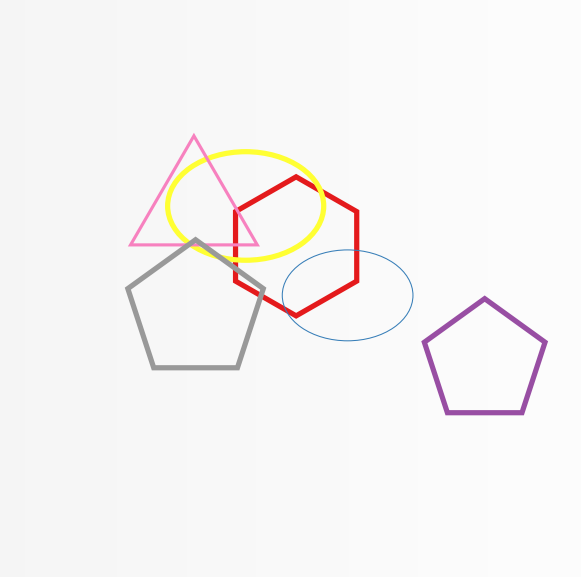[{"shape": "hexagon", "thickness": 2.5, "radius": 0.6, "center": [0.509, 0.573]}, {"shape": "oval", "thickness": 0.5, "radius": 0.56, "center": [0.598, 0.488]}, {"shape": "pentagon", "thickness": 2.5, "radius": 0.55, "center": [0.834, 0.373]}, {"shape": "oval", "thickness": 2.5, "radius": 0.67, "center": [0.423, 0.642]}, {"shape": "triangle", "thickness": 1.5, "radius": 0.63, "center": [0.334, 0.638]}, {"shape": "pentagon", "thickness": 2.5, "radius": 0.61, "center": [0.336, 0.461]}]